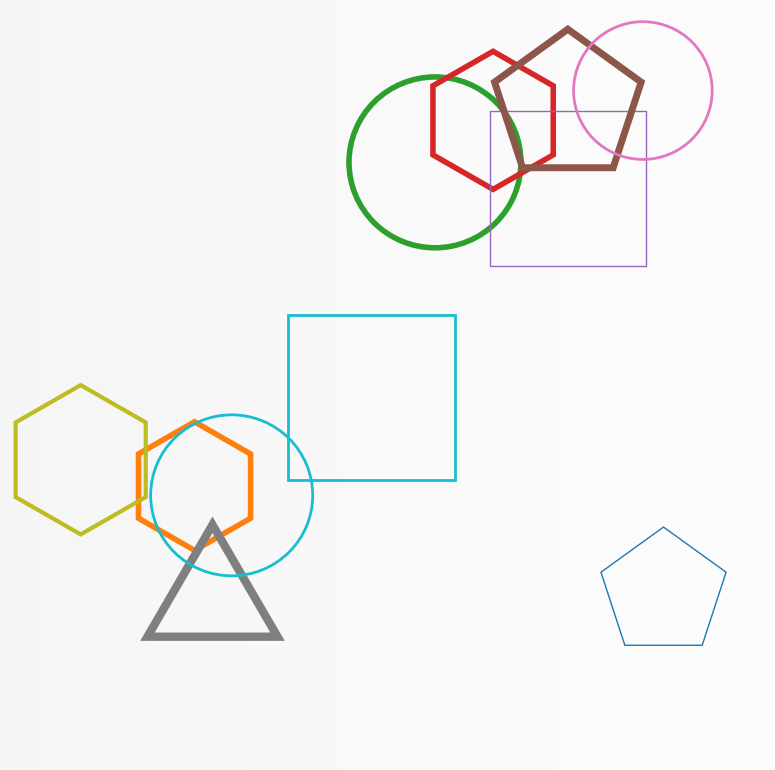[{"shape": "pentagon", "thickness": 0.5, "radius": 0.42, "center": [0.856, 0.231]}, {"shape": "hexagon", "thickness": 2, "radius": 0.42, "center": [0.251, 0.369]}, {"shape": "circle", "thickness": 2, "radius": 0.55, "center": [0.561, 0.789]}, {"shape": "hexagon", "thickness": 2, "radius": 0.45, "center": [0.636, 0.844]}, {"shape": "square", "thickness": 0.5, "radius": 0.5, "center": [0.733, 0.756]}, {"shape": "pentagon", "thickness": 2.5, "radius": 0.5, "center": [0.733, 0.863]}, {"shape": "circle", "thickness": 1, "radius": 0.45, "center": [0.83, 0.882]}, {"shape": "triangle", "thickness": 3, "radius": 0.48, "center": [0.274, 0.222]}, {"shape": "hexagon", "thickness": 1.5, "radius": 0.48, "center": [0.104, 0.403]}, {"shape": "square", "thickness": 1, "radius": 0.54, "center": [0.479, 0.484]}, {"shape": "circle", "thickness": 1, "radius": 0.52, "center": [0.299, 0.357]}]